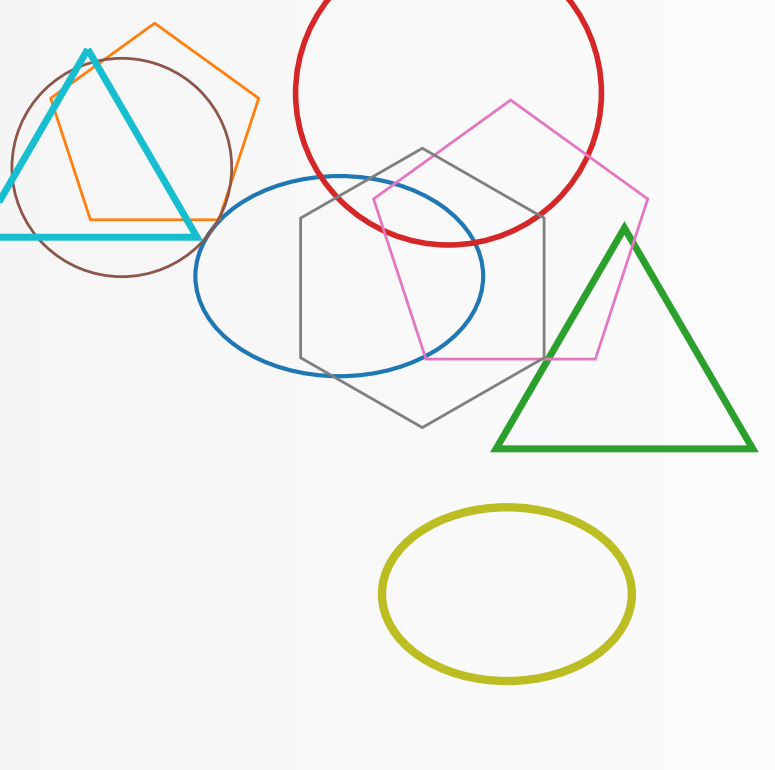[{"shape": "oval", "thickness": 1.5, "radius": 0.93, "center": [0.438, 0.641]}, {"shape": "pentagon", "thickness": 1, "radius": 0.71, "center": [0.2, 0.829]}, {"shape": "triangle", "thickness": 2.5, "radius": 0.96, "center": [0.806, 0.513]}, {"shape": "circle", "thickness": 2, "radius": 0.99, "center": [0.579, 0.879]}, {"shape": "circle", "thickness": 1, "radius": 0.71, "center": [0.157, 0.782]}, {"shape": "pentagon", "thickness": 1, "radius": 0.93, "center": [0.659, 0.684]}, {"shape": "hexagon", "thickness": 1, "radius": 0.91, "center": [0.545, 0.626]}, {"shape": "oval", "thickness": 3, "radius": 0.81, "center": [0.654, 0.228]}, {"shape": "triangle", "thickness": 2.5, "radius": 0.81, "center": [0.113, 0.773]}]